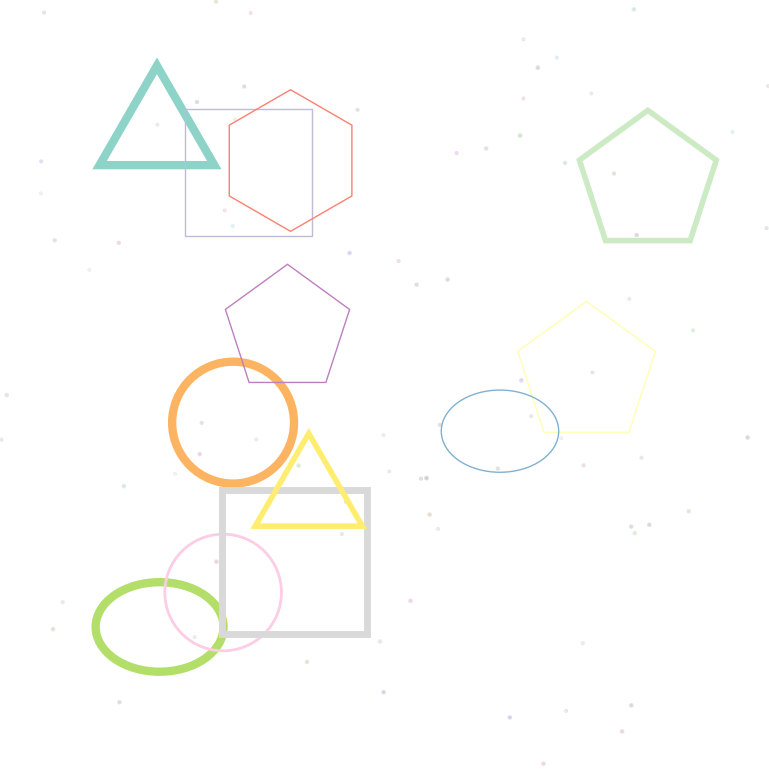[{"shape": "triangle", "thickness": 3, "radius": 0.43, "center": [0.204, 0.829]}, {"shape": "pentagon", "thickness": 0.5, "radius": 0.47, "center": [0.762, 0.515]}, {"shape": "square", "thickness": 0.5, "radius": 0.41, "center": [0.322, 0.776]}, {"shape": "hexagon", "thickness": 0.5, "radius": 0.46, "center": [0.377, 0.792]}, {"shape": "oval", "thickness": 0.5, "radius": 0.38, "center": [0.649, 0.44]}, {"shape": "circle", "thickness": 3, "radius": 0.4, "center": [0.303, 0.451]}, {"shape": "oval", "thickness": 3, "radius": 0.42, "center": [0.207, 0.186]}, {"shape": "circle", "thickness": 1, "radius": 0.38, "center": [0.29, 0.231]}, {"shape": "square", "thickness": 2.5, "radius": 0.47, "center": [0.383, 0.27]}, {"shape": "pentagon", "thickness": 0.5, "radius": 0.42, "center": [0.373, 0.572]}, {"shape": "pentagon", "thickness": 2, "radius": 0.47, "center": [0.841, 0.763]}, {"shape": "triangle", "thickness": 2, "radius": 0.4, "center": [0.401, 0.357]}]